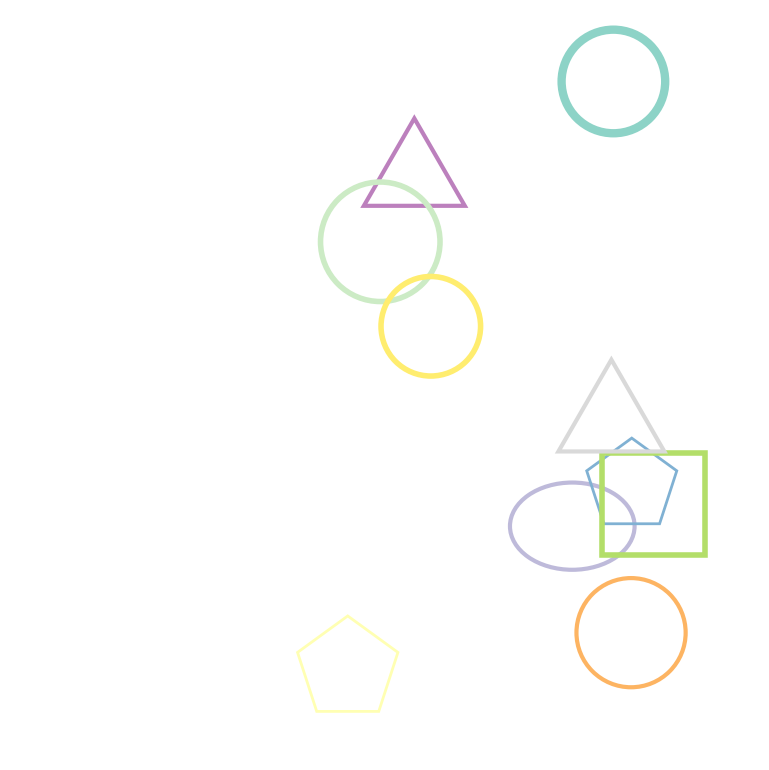[{"shape": "circle", "thickness": 3, "radius": 0.34, "center": [0.797, 0.894]}, {"shape": "pentagon", "thickness": 1, "radius": 0.34, "center": [0.452, 0.132]}, {"shape": "oval", "thickness": 1.5, "radius": 0.4, "center": [0.743, 0.317]}, {"shape": "pentagon", "thickness": 1, "radius": 0.31, "center": [0.82, 0.37]}, {"shape": "circle", "thickness": 1.5, "radius": 0.35, "center": [0.82, 0.178]}, {"shape": "square", "thickness": 2, "radius": 0.33, "center": [0.849, 0.346]}, {"shape": "triangle", "thickness": 1.5, "radius": 0.4, "center": [0.794, 0.453]}, {"shape": "triangle", "thickness": 1.5, "radius": 0.38, "center": [0.538, 0.771]}, {"shape": "circle", "thickness": 2, "radius": 0.39, "center": [0.494, 0.686]}, {"shape": "circle", "thickness": 2, "radius": 0.32, "center": [0.559, 0.576]}]